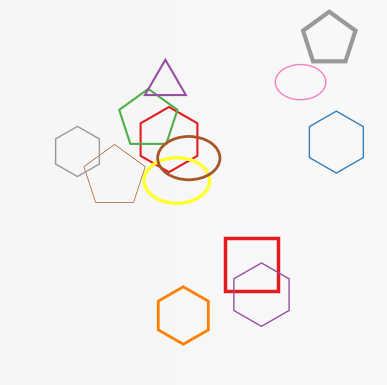[{"shape": "square", "thickness": 2.5, "radius": 0.34, "center": [0.65, 0.314]}, {"shape": "hexagon", "thickness": 1.5, "radius": 0.42, "center": [0.436, 0.637]}, {"shape": "hexagon", "thickness": 1, "radius": 0.4, "center": [0.868, 0.631]}, {"shape": "pentagon", "thickness": 1.5, "radius": 0.4, "center": [0.383, 0.69]}, {"shape": "hexagon", "thickness": 1, "radius": 0.41, "center": [0.675, 0.235]}, {"shape": "triangle", "thickness": 1.5, "radius": 0.31, "center": [0.427, 0.784]}, {"shape": "hexagon", "thickness": 2, "radius": 0.37, "center": [0.473, 0.18]}, {"shape": "oval", "thickness": 2.5, "radius": 0.42, "center": [0.456, 0.531]}, {"shape": "pentagon", "thickness": 0.5, "radius": 0.42, "center": [0.296, 0.542]}, {"shape": "oval", "thickness": 2, "radius": 0.4, "center": [0.487, 0.589]}, {"shape": "oval", "thickness": 1, "radius": 0.33, "center": [0.776, 0.787]}, {"shape": "pentagon", "thickness": 3, "radius": 0.36, "center": [0.85, 0.898]}, {"shape": "hexagon", "thickness": 1, "radius": 0.33, "center": [0.2, 0.607]}]